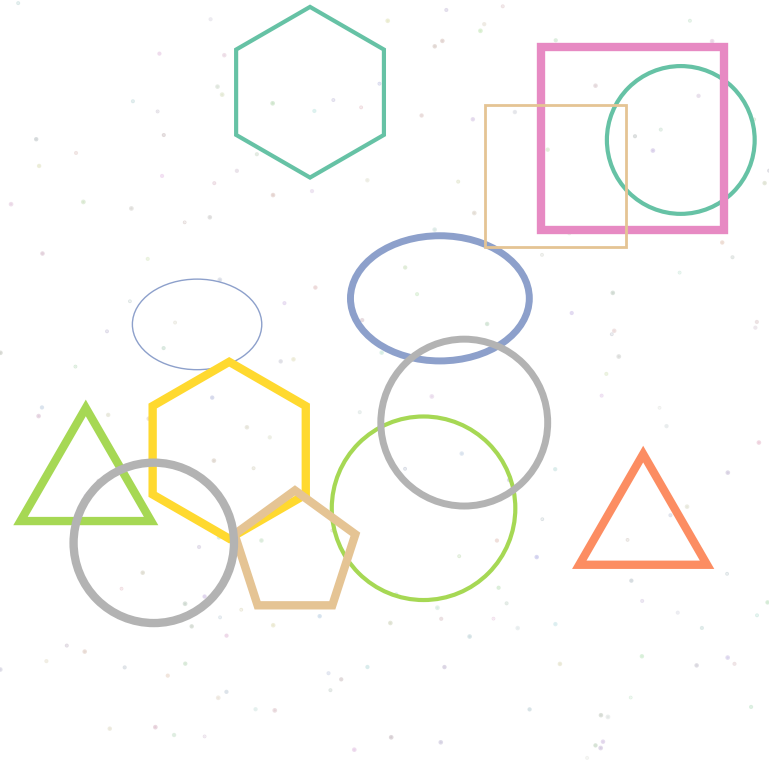[{"shape": "circle", "thickness": 1.5, "radius": 0.48, "center": [0.884, 0.818]}, {"shape": "hexagon", "thickness": 1.5, "radius": 0.55, "center": [0.403, 0.88]}, {"shape": "triangle", "thickness": 3, "radius": 0.48, "center": [0.835, 0.314]}, {"shape": "oval", "thickness": 2.5, "radius": 0.58, "center": [0.571, 0.613]}, {"shape": "oval", "thickness": 0.5, "radius": 0.42, "center": [0.256, 0.579]}, {"shape": "square", "thickness": 3, "radius": 0.59, "center": [0.822, 0.82]}, {"shape": "circle", "thickness": 1.5, "radius": 0.6, "center": [0.55, 0.34]}, {"shape": "triangle", "thickness": 3, "radius": 0.49, "center": [0.111, 0.372]}, {"shape": "hexagon", "thickness": 3, "radius": 0.57, "center": [0.298, 0.415]}, {"shape": "pentagon", "thickness": 3, "radius": 0.41, "center": [0.383, 0.281]}, {"shape": "square", "thickness": 1, "radius": 0.46, "center": [0.721, 0.772]}, {"shape": "circle", "thickness": 3, "radius": 0.52, "center": [0.2, 0.295]}, {"shape": "circle", "thickness": 2.5, "radius": 0.54, "center": [0.603, 0.451]}]